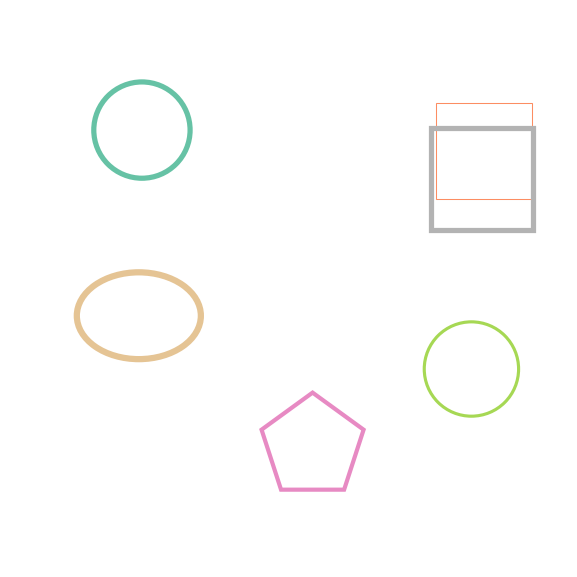[{"shape": "circle", "thickness": 2.5, "radius": 0.42, "center": [0.246, 0.774]}, {"shape": "square", "thickness": 0.5, "radius": 0.41, "center": [0.838, 0.738]}, {"shape": "pentagon", "thickness": 2, "radius": 0.46, "center": [0.541, 0.226]}, {"shape": "circle", "thickness": 1.5, "radius": 0.41, "center": [0.816, 0.36]}, {"shape": "oval", "thickness": 3, "radius": 0.54, "center": [0.24, 0.452]}, {"shape": "square", "thickness": 2.5, "radius": 0.44, "center": [0.834, 0.688]}]